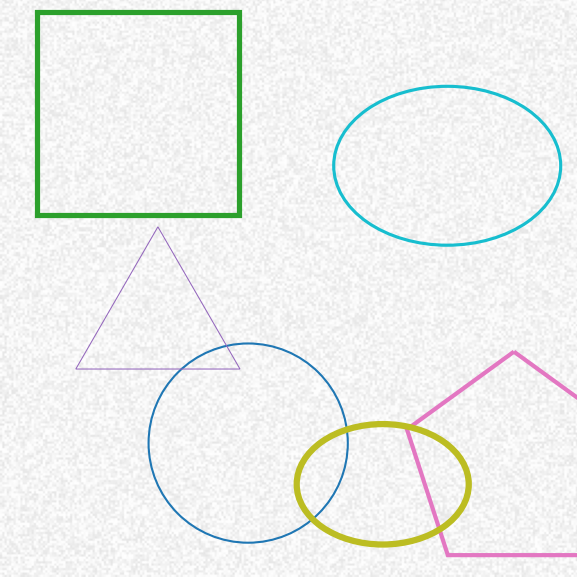[{"shape": "circle", "thickness": 1, "radius": 0.86, "center": [0.43, 0.232]}, {"shape": "square", "thickness": 2.5, "radius": 0.88, "center": [0.239, 0.802]}, {"shape": "triangle", "thickness": 0.5, "radius": 0.82, "center": [0.273, 0.442]}, {"shape": "pentagon", "thickness": 2, "radius": 0.97, "center": [0.89, 0.195]}, {"shape": "oval", "thickness": 3, "radius": 0.74, "center": [0.663, 0.161]}, {"shape": "oval", "thickness": 1.5, "radius": 0.98, "center": [0.774, 0.712]}]